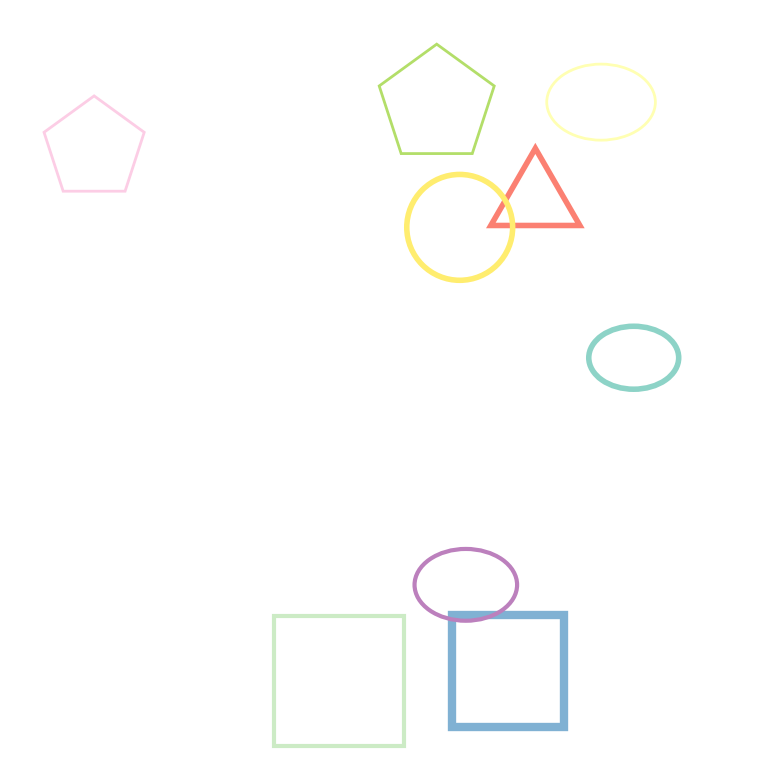[{"shape": "oval", "thickness": 2, "radius": 0.29, "center": [0.823, 0.535]}, {"shape": "oval", "thickness": 1, "radius": 0.35, "center": [0.781, 0.867]}, {"shape": "triangle", "thickness": 2, "radius": 0.33, "center": [0.695, 0.741]}, {"shape": "square", "thickness": 3, "radius": 0.36, "center": [0.66, 0.129]}, {"shape": "pentagon", "thickness": 1, "radius": 0.39, "center": [0.567, 0.864]}, {"shape": "pentagon", "thickness": 1, "radius": 0.34, "center": [0.122, 0.807]}, {"shape": "oval", "thickness": 1.5, "radius": 0.33, "center": [0.605, 0.24]}, {"shape": "square", "thickness": 1.5, "radius": 0.42, "center": [0.441, 0.116]}, {"shape": "circle", "thickness": 2, "radius": 0.34, "center": [0.597, 0.705]}]